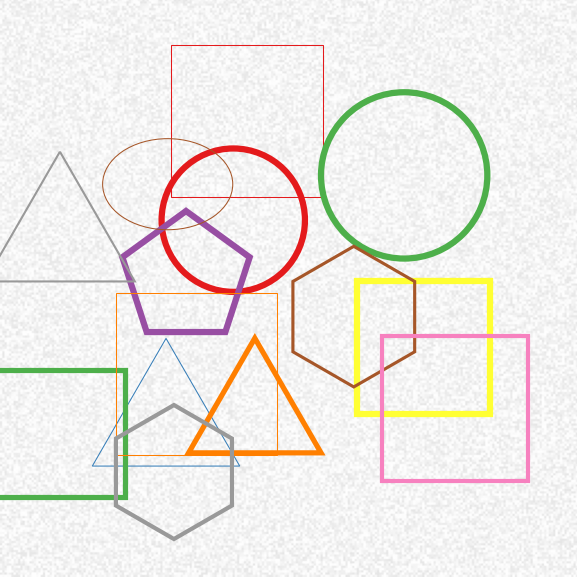[{"shape": "square", "thickness": 0.5, "radius": 0.66, "center": [0.428, 0.79]}, {"shape": "circle", "thickness": 3, "radius": 0.62, "center": [0.404, 0.618]}, {"shape": "triangle", "thickness": 0.5, "radius": 0.74, "center": [0.287, 0.266]}, {"shape": "circle", "thickness": 3, "radius": 0.72, "center": [0.7, 0.695]}, {"shape": "square", "thickness": 2.5, "radius": 0.55, "center": [0.106, 0.248]}, {"shape": "pentagon", "thickness": 3, "radius": 0.58, "center": [0.322, 0.518]}, {"shape": "square", "thickness": 0.5, "radius": 0.7, "center": [0.34, 0.351]}, {"shape": "triangle", "thickness": 2.5, "radius": 0.66, "center": [0.441, 0.281]}, {"shape": "square", "thickness": 3, "radius": 0.58, "center": [0.733, 0.397]}, {"shape": "oval", "thickness": 0.5, "radius": 0.56, "center": [0.29, 0.68]}, {"shape": "hexagon", "thickness": 1.5, "radius": 0.61, "center": [0.613, 0.451]}, {"shape": "square", "thickness": 2, "radius": 0.63, "center": [0.787, 0.292]}, {"shape": "hexagon", "thickness": 2, "radius": 0.58, "center": [0.301, 0.182]}, {"shape": "triangle", "thickness": 1, "radius": 0.75, "center": [0.104, 0.587]}]